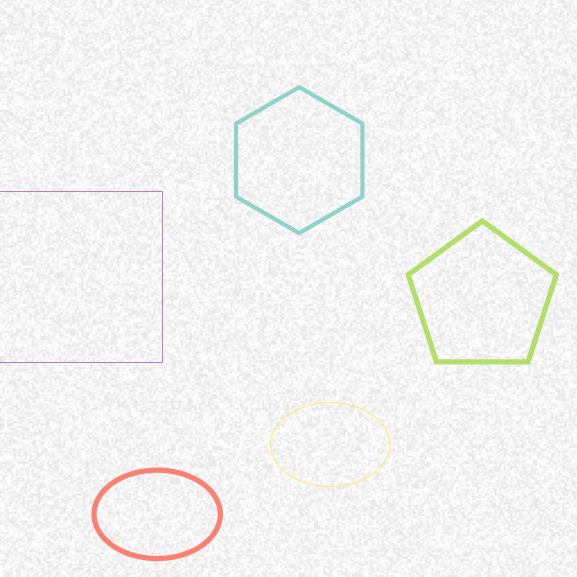[{"shape": "hexagon", "thickness": 2, "radius": 0.63, "center": [0.518, 0.722]}, {"shape": "oval", "thickness": 2.5, "radius": 0.55, "center": [0.272, 0.109]}, {"shape": "pentagon", "thickness": 2.5, "radius": 0.67, "center": [0.835, 0.482]}, {"shape": "square", "thickness": 0.5, "radius": 0.74, "center": [0.132, 0.52]}, {"shape": "oval", "thickness": 0.5, "radius": 0.52, "center": [0.572, 0.229]}]